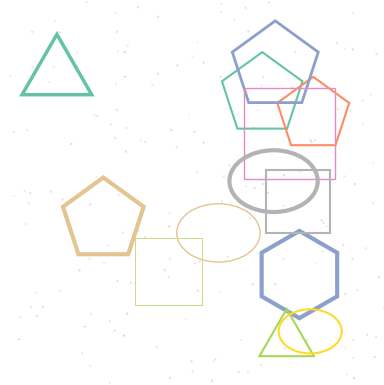[{"shape": "triangle", "thickness": 2.5, "radius": 0.52, "center": [0.148, 0.806]}, {"shape": "pentagon", "thickness": 1.5, "radius": 0.55, "center": [0.681, 0.755]}, {"shape": "pentagon", "thickness": 1.5, "radius": 0.49, "center": [0.814, 0.702]}, {"shape": "pentagon", "thickness": 2, "radius": 0.59, "center": [0.715, 0.828]}, {"shape": "hexagon", "thickness": 3, "radius": 0.57, "center": [0.778, 0.287]}, {"shape": "square", "thickness": 1, "radius": 0.59, "center": [0.752, 0.653]}, {"shape": "square", "thickness": 0.5, "radius": 0.44, "center": [0.437, 0.295]}, {"shape": "triangle", "thickness": 1.5, "radius": 0.41, "center": [0.745, 0.116]}, {"shape": "oval", "thickness": 1.5, "radius": 0.41, "center": [0.806, 0.139]}, {"shape": "oval", "thickness": 1, "radius": 0.54, "center": [0.567, 0.395]}, {"shape": "pentagon", "thickness": 3, "radius": 0.55, "center": [0.268, 0.429]}, {"shape": "oval", "thickness": 3, "radius": 0.57, "center": [0.711, 0.53]}, {"shape": "square", "thickness": 1.5, "radius": 0.41, "center": [0.774, 0.477]}]